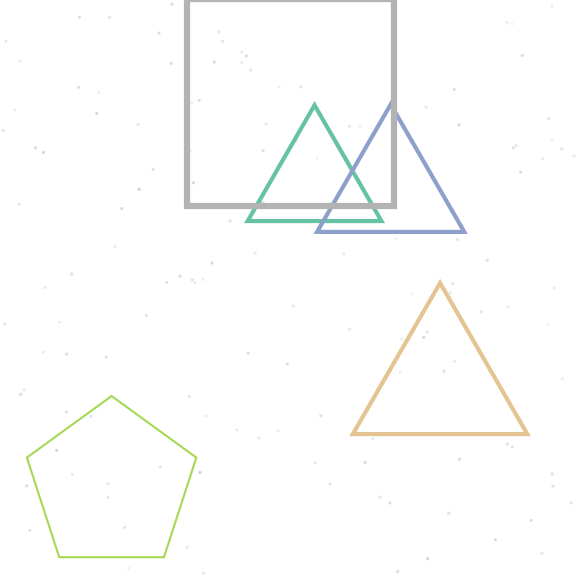[{"shape": "triangle", "thickness": 2, "radius": 0.67, "center": [0.545, 0.683]}, {"shape": "triangle", "thickness": 2, "radius": 0.74, "center": [0.676, 0.671]}, {"shape": "pentagon", "thickness": 1, "radius": 0.77, "center": [0.193, 0.159]}, {"shape": "triangle", "thickness": 2, "radius": 0.87, "center": [0.762, 0.335]}, {"shape": "square", "thickness": 3, "radius": 0.89, "center": [0.503, 0.822]}]